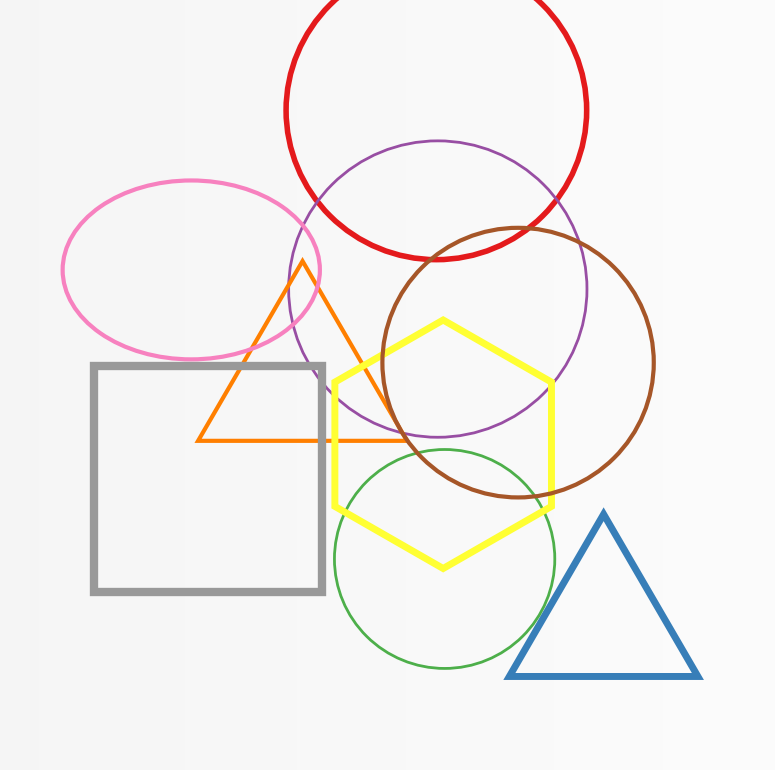[{"shape": "circle", "thickness": 2, "radius": 0.97, "center": [0.563, 0.857]}, {"shape": "triangle", "thickness": 2.5, "radius": 0.7, "center": [0.779, 0.192]}, {"shape": "circle", "thickness": 1, "radius": 0.71, "center": [0.574, 0.274]}, {"shape": "circle", "thickness": 1, "radius": 0.96, "center": [0.565, 0.625]}, {"shape": "triangle", "thickness": 1.5, "radius": 0.78, "center": [0.39, 0.505]}, {"shape": "hexagon", "thickness": 2.5, "radius": 0.81, "center": [0.572, 0.423]}, {"shape": "circle", "thickness": 1.5, "radius": 0.88, "center": [0.668, 0.529]}, {"shape": "oval", "thickness": 1.5, "radius": 0.83, "center": [0.247, 0.649]}, {"shape": "square", "thickness": 3, "radius": 0.73, "center": [0.269, 0.378]}]